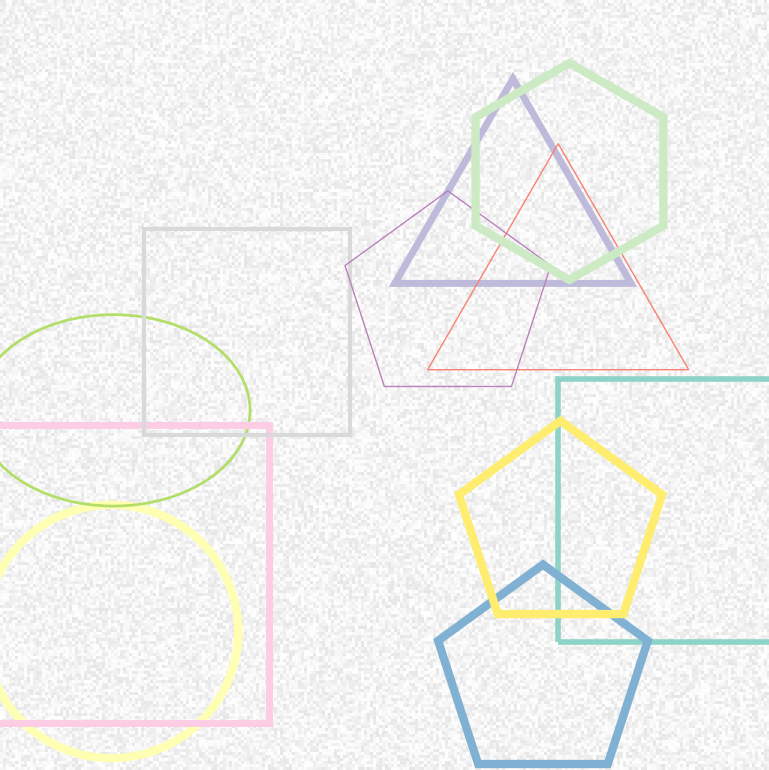[{"shape": "square", "thickness": 2, "radius": 0.86, "center": [0.896, 0.337]}, {"shape": "circle", "thickness": 3, "radius": 0.82, "center": [0.145, 0.18]}, {"shape": "triangle", "thickness": 2.5, "radius": 0.89, "center": [0.666, 0.721]}, {"shape": "triangle", "thickness": 0.5, "radius": 0.98, "center": [0.725, 0.618]}, {"shape": "pentagon", "thickness": 3, "radius": 0.72, "center": [0.705, 0.124]}, {"shape": "oval", "thickness": 1, "radius": 0.89, "center": [0.147, 0.467]}, {"shape": "square", "thickness": 2.5, "radius": 0.97, "center": [0.156, 0.254]}, {"shape": "square", "thickness": 1.5, "radius": 0.67, "center": [0.321, 0.569]}, {"shape": "pentagon", "thickness": 0.5, "radius": 0.7, "center": [0.582, 0.612]}, {"shape": "hexagon", "thickness": 3, "radius": 0.7, "center": [0.74, 0.777]}, {"shape": "pentagon", "thickness": 3, "radius": 0.69, "center": [0.728, 0.315]}]